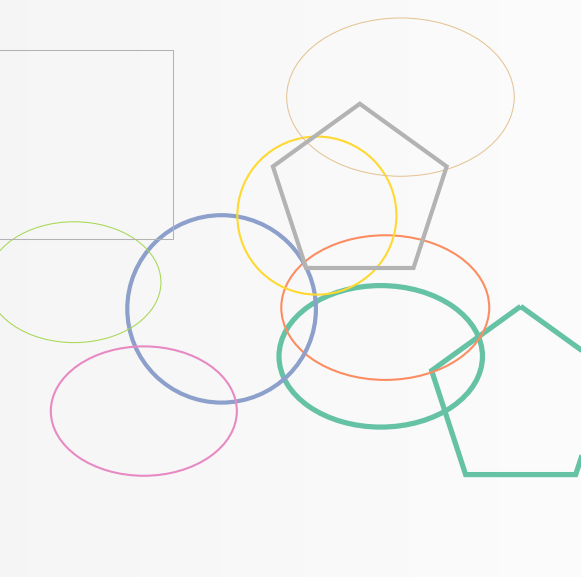[{"shape": "oval", "thickness": 2.5, "radius": 0.88, "center": [0.655, 0.382]}, {"shape": "pentagon", "thickness": 2.5, "radius": 0.81, "center": [0.896, 0.308]}, {"shape": "oval", "thickness": 1, "radius": 0.89, "center": [0.663, 0.467]}, {"shape": "circle", "thickness": 2, "radius": 0.81, "center": [0.381, 0.464]}, {"shape": "oval", "thickness": 1, "radius": 0.8, "center": [0.247, 0.287]}, {"shape": "oval", "thickness": 0.5, "radius": 0.75, "center": [0.127, 0.51]}, {"shape": "circle", "thickness": 1, "radius": 0.68, "center": [0.545, 0.626]}, {"shape": "oval", "thickness": 0.5, "radius": 0.98, "center": [0.689, 0.831]}, {"shape": "square", "thickness": 0.5, "radius": 0.82, "center": [0.133, 0.749]}, {"shape": "pentagon", "thickness": 2, "radius": 0.79, "center": [0.619, 0.662]}]